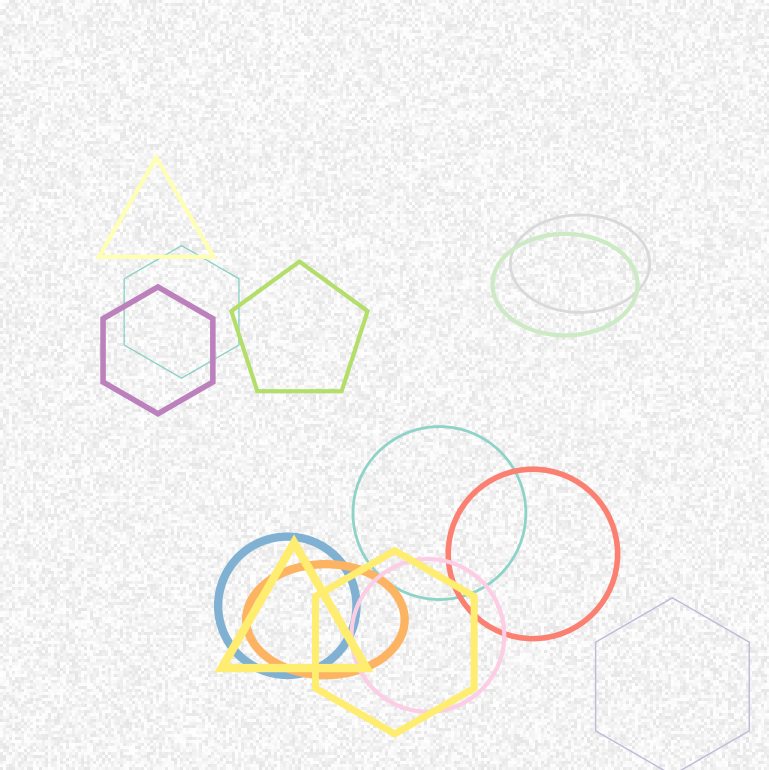[{"shape": "circle", "thickness": 1, "radius": 0.56, "center": [0.571, 0.334]}, {"shape": "hexagon", "thickness": 0.5, "radius": 0.43, "center": [0.236, 0.595]}, {"shape": "triangle", "thickness": 1.5, "radius": 0.43, "center": [0.203, 0.709]}, {"shape": "hexagon", "thickness": 0.5, "radius": 0.58, "center": [0.873, 0.108]}, {"shape": "circle", "thickness": 2, "radius": 0.55, "center": [0.692, 0.281]}, {"shape": "circle", "thickness": 3, "radius": 0.45, "center": [0.373, 0.213]}, {"shape": "oval", "thickness": 3, "radius": 0.51, "center": [0.423, 0.195]}, {"shape": "pentagon", "thickness": 1.5, "radius": 0.47, "center": [0.389, 0.567]}, {"shape": "circle", "thickness": 1.5, "radius": 0.5, "center": [0.556, 0.175]}, {"shape": "oval", "thickness": 1, "radius": 0.45, "center": [0.753, 0.658]}, {"shape": "hexagon", "thickness": 2, "radius": 0.41, "center": [0.205, 0.545]}, {"shape": "oval", "thickness": 1.5, "radius": 0.47, "center": [0.734, 0.63]}, {"shape": "triangle", "thickness": 3, "radius": 0.54, "center": [0.382, 0.187]}, {"shape": "hexagon", "thickness": 2.5, "radius": 0.59, "center": [0.513, 0.166]}]